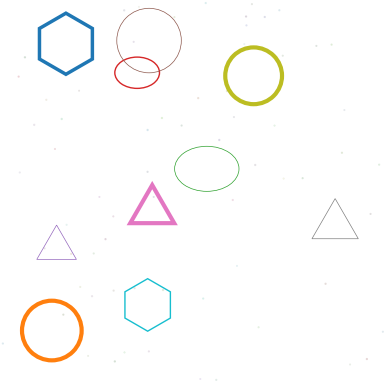[{"shape": "hexagon", "thickness": 2.5, "radius": 0.4, "center": [0.171, 0.886]}, {"shape": "circle", "thickness": 3, "radius": 0.39, "center": [0.135, 0.141]}, {"shape": "oval", "thickness": 0.5, "radius": 0.42, "center": [0.537, 0.562]}, {"shape": "oval", "thickness": 1, "radius": 0.29, "center": [0.356, 0.811]}, {"shape": "triangle", "thickness": 0.5, "radius": 0.3, "center": [0.147, 0.356]}, {"shape": "circle", "thickness": 0.5, "radius": 0.42, "center": [0.387, 0.895]}, {"shape": "triangle", "thickness": 3, "radius": 0.33, "center": [0.395, 0.453]}, {"shape": "triangle", "thickness": 0.5, "radius": 0.35, "center": [0.87, 0.415]}, {"shape": "circle", "thickness": 3, "radius": 0.37, "center": [0.659, 0.803]}, {"shape": "hexagon", "thickness": 1, "radius": 0.34, "center": [0.384, 0.208]}]